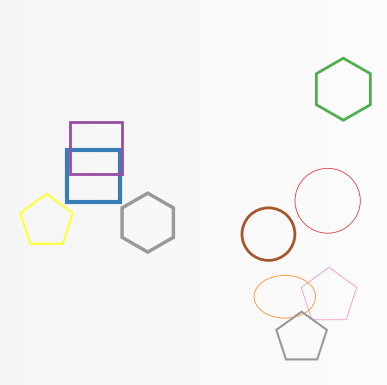[{"shape": "circle", "thickness": 0.5, "radius": 0.42, "center": [0.846, 0.479]}, {"shape": "square", "thickness": 3, "radius": 0.34, "center": [0.241, 0.543]}, {"shape": "hexagon", "thickness": 2, "radius": 0.4, "center": [0.886, 0.768]}, {"shape": "square", "thickness": 2, "radius": 0.34, "center": [0.248, 0.615]}, {"shape": "oval", "thickness": 0.5, "radius": 0.4, "center": [0.735, 0.229]}, {"shape": "pentagon", "thickness": 1.5, "radius": 0.36, "center": [0.12, 0.425]}, {"shape": "circle", "thickness": 2, "radius": 0.34, "center": [0.693, 0.392]}, {"shape": "pentagon", "thickness": 0.5, "radius": 0.38, "center": [0.849, 0.23]}, {"shape": "pentagon", "thickness": 1.5, "radius": 0.34, "center": [0.778, 0.122]}, {"shape": "hexagon", "thickness": 2.5, "radius": 0.38, "center": [0.381, 0.422]}]